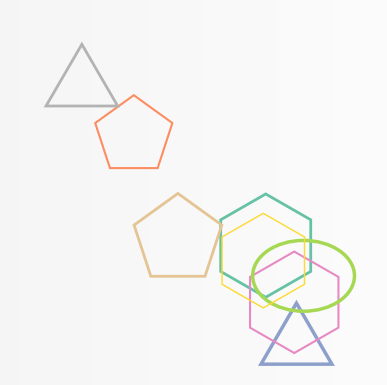[{"shape": "hexagon", "thickness": 2, "radius": 0.67, "center": [0.686, 0.362]}, {"shape": "pentagon", "thickness": 1.5, "radius": 0.52, "center": [0.345, 0.648]}, {"shape": "triangle", "thickness": 2.5, "radius": 0.53, "center": [0.765, 0.107]}, {"shape": "hexagon", "thickness": 1.5, "radius": 0.66, "center": [0.759, 0.215]}, {"shape": "oval", "thickness": 2.5, "radius": 0.66, "center": [0.783, 0.284]}, {"shape": "hexagon", "thickness": 1, "radius": 0.61, "center": [0.679, 0.323]}, {"shape": "pentagon", "thickness": 2, "radius": 0.59, "center": [0.459, 0.379]}, {"shape": "triangle", "thickness": 2, "radius": 0.53, "center": [0.211, 0.778]}]